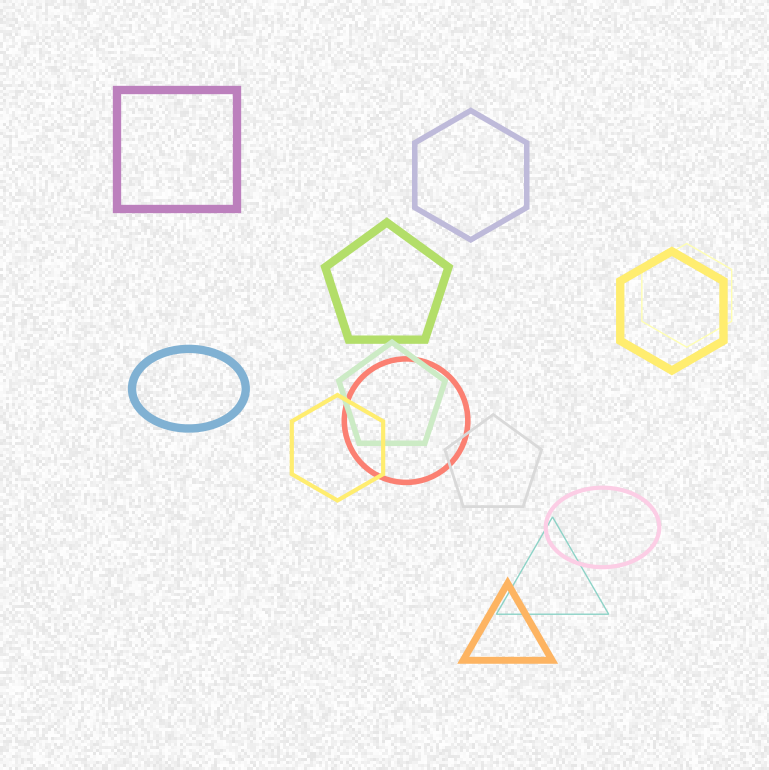[{"shape": "triangle", "thickness": 0.5, "radius": 0.42, "center": [0.718, 0.244]}, {"shape": "hexagon", "thickness": 0.5, "radius": 0.34, "center": [0.892, 0.616]}, {"shape": "hexagon", "thickness": 2, "radius": 0.42, "center": [0.611, 0.772]}, {"shape": "circle", "thickness": 2, "radius": 0.4, "center": [0.527, 0.454]}, {"shape": "oval", "thickness": 3, "radius": 0.37, "center": [0.245, 0.495]}, {"shape": "triangle", "thickness": 2.5, "radius": 0.33, "center": [0.659, 0.176]}, {"shape": "pentagon", "thickness": 3, "radius": 0.42, "center": [0.502, 0.627]}, {"shape": "oval", "thickness": 1.5, "radius": 0.37, "center": [0.782, 0.315]}, {"shape": "pentagon", "thickness": 1, "radius": 0.33, "center": [0.641, 0.396]}, {"shape": "square", "thickness": 3, "radius": 0.39, "center": [0.23, 0.806]}, {"shape": "pentagon", "thickness": 2, "radius": 0.36, "center": [0.509, 0.483]}, {"shape": "hexagon", "thickness": 3, "radius": 0.39, "center": [0.873, 0.596]}, {"shape": "hexagon", "thickness": 1.5, "radius": 0.34, "center": [0.438, 0.419]}]